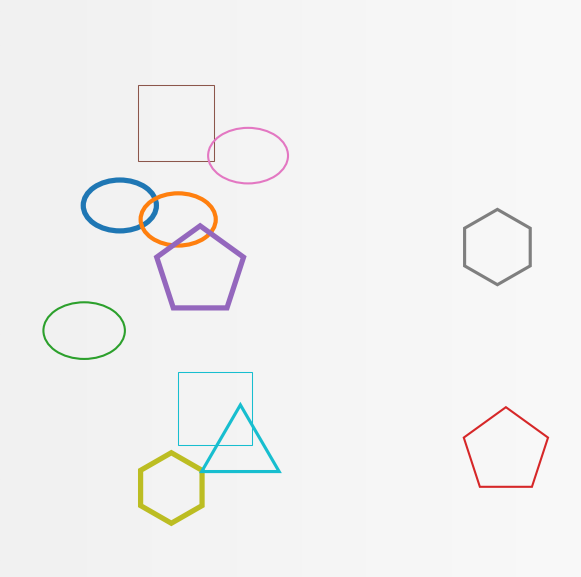[{"shape": "oval", "thickness": 2.5, "radius": 0.31, "center": [0.206, 0.643]}, {"shape": "oval", "thickness": 2, "radius": 0.32, "center": [0.307, 0.619]}, {"shape": "oval", "thickness": 1, "radius": 0.35, "center": [0.145, 0.427]}, {"shape": "pentagon", "thickness": 1, "radius": 0.38, "center": [0.87, 0.218]}, {"shape": "pentagon", "thickness": 2.5, "radius": 0.39, "center": [0.344, 0.53]}, {"shape": "square", "thickness": 0.5, "radius": 0.33, "center": [0.303, 0.786]}, {"shape": "oval", "thickness": 1, "radius": 0.34, "center": [0.427, 0.73]}, {"shape": "hexagon", "thickness": 1.5, "radius": 0.33, "center": [0.856, 0.571]}, {"shape": "hexagon", "thickness": 2.5, "radius": 0.31, "center": [0.295, 0.154]}, {"shape": "square", "thickness": 0.5, "radius": 0.32, "center": [0.37, 0.292]}, {"shape": "triangle", "thickness": 1.5, "radius": 0.38, "center": [0.414, 0.221]}]